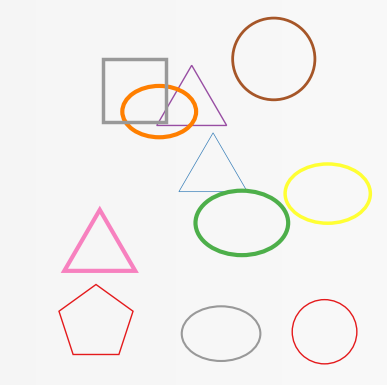[{"shape": "pentagon", "thickness": 1, "radius": 0.5, "center": [0.248, 0.161]}, {"shape": "circle", "thickness": 1, "radius": 0.42, "center": [0.838, 0.138]}, {"shape": "triangle", "thickness": 0.5, "radius": 0.51, "center": [0.55, 0.553]}, {"shape": "oval", "thickness": 3, "radius": 0.6, "center": [0.624, 0.421]}, {"shape": "triangle", "thickness": 1, "radius": 0.52, "center": [0.495, 0.726]}, {"shape": "oval", "thickness": 3, "radius": 0.48, "center": [0.411, 0.71]}, {"shape": "oval", "thickness": 2.5, "radius": 0.55, "center": [0.846, 0.497]}, {"shape": "circle", "thickness": 2, "radius": 0.53, "center": [0.707, 0.847]}, {"shape": "triangle", "thickness": 3, "radius": 0.53, "center": [0.257, 0.349]}, {"shape": "square", "thickness": 2.5, "radius": 0.41, "center": [0.347, 0.765]}, {"shape": "oval", "thickness": 1.5, "radius": 0.51, "center": [0.57, 0.133]}]